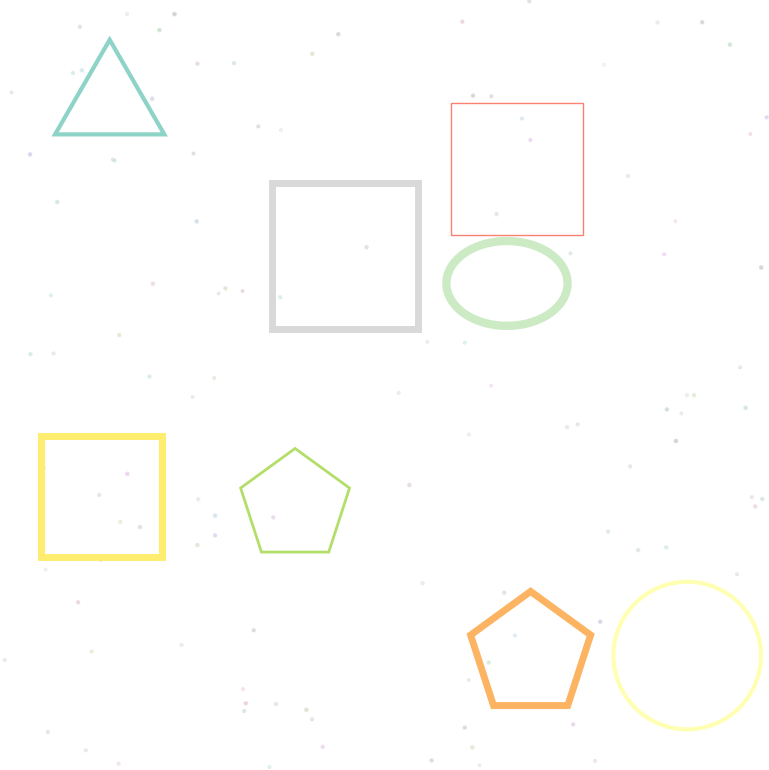[{"shape": "triangle", "thickness": 1.5, "radius": 0.41, "center": [0.142, 0.866]}, {"shape": "circle", "thickness": 1.5, "radius": 0.48, "center": [0.892, 0.149]}, {"shape": "square", "thickness": 0.5, "radius": 0.43, "center": [0.672, 0.78]}, {"shape": "pentagon", "thickness": 2.5, "radius": 0.41, "center": [0.689, 0.15]}, {"shape": "pentagon", "thickness": 1, "radius": 0.37, "center": [0.383, 0.343]}, {"shape": "square", "thickness": 2.5, "radius": 0.47, "center": [0.448, 0.667]}, {"shape": "oval", "thickness": 3, "radius": 0.39, "center": [0.658, 0.632]}, {"shape": "square", "thickness": 2.5, "radius": 0.39, "center": [0.132, 0.355]}]